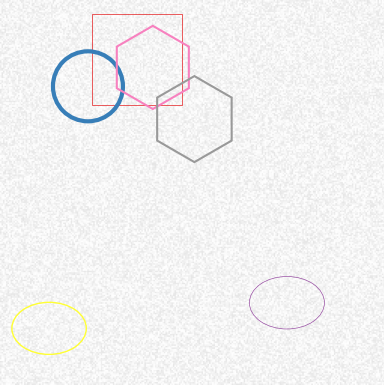[{"shape": "square", "thickness": 0.5, "radius": 0.59, "center": [0.356, 0.845]}, {"shape": "circle", "thickness": 3, "radius": 0.45, "center": [0.228, 0.776]}, {"shape": "oval", "thickness": 0.5, "radius": 0.49, "center": [0.745, 0.214]}, {"shape": "oval", "thickness": 1, "radius": 0.48, "center": [0.127, 0.147]}, {"shape": "hexagon", "thickness": 1.5, "radius": 0.54, "center": [0.397, 0.825]}, {"shape": "hexagon", "thickness": 1.5, "radius": 0.56, "center": [0.505, 0.691]}]